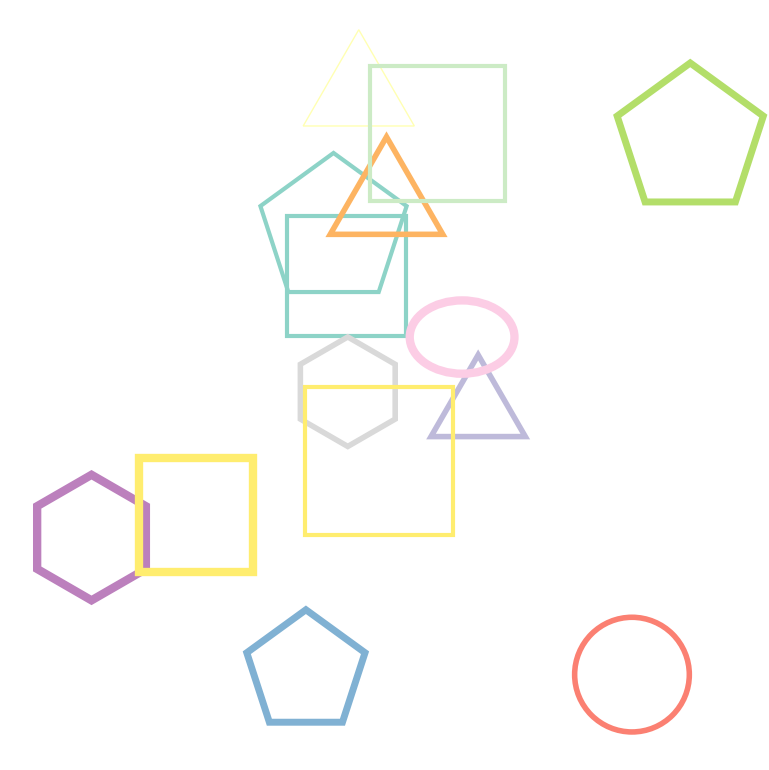[{"shape": "square", "thickness": 1.5, "radius": 0.39, "center": [0.45, 0.642]}, {"shape": "pentagon", "thickness": 1.5, "radius": 0.5, "center": [0.433, 0.702]}, {"shape": "triangle", "thickness": 0.5, "radius": 0.42, "center": [0.466, 0.878]}, {"shape": "triangle", "thickness": 2, "radius": 0.35, "center": [0.621, 0.468]}, {"shape": "circle", "thickness": 2, "radius": 0.37, "center": [0.821, 0.124]}, {"shape": "pentagon", "thickness": 2.5, "radius": 0.4, "center": [0.397, 0.127]}, {"shape": "triangle", "thickness": 2, "radius": 0.42, "center": [0.502, 0.738]}, {"shape": "pentagon", "thickness": 2.5, "radius": 0.5, "center": [0.896, 0.818]}, {"shape": "oval", "thickness": 3, "radius": 0.34, "center": [0.6, 0.562]}, {"shape": "hexagon", "thickness": 2, "radius": 0.36, "center": [0.452, 0.491]}, {"shape": "hexagon", "thickness": 3, "radius": 0.41, "center": [0.119, 0.302]}, {"shape": "square", "thickness": 1.5, "radius": 0.44, "center": [0.568, 0.826]}, {"shape": "square", "thickness": 3, "radius": 0.37, "center": [0.255, 0.331]}, {"shape": "square", "thickness": 1.5, "radius": 0.48, "center": [0.492, 0.402]}]